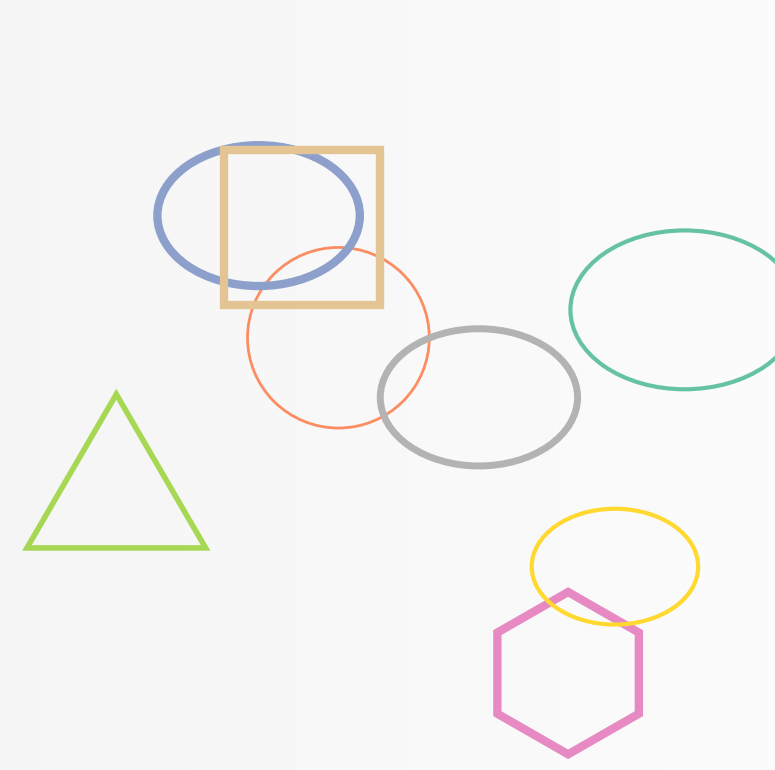[{"shape": "oval", "thickness": 1.5, "radius": 0.74, "center": [0.883, 0.598]}, {"shape": "circle", "thickness": 1, "radius": 0.59, "center": [0.437, 0.561]}, {"shape": "oval", "thickness": 3, "radius": 0.65, "center": [0.334, 0.72]}, {"shape": "hexagon", "thickness": 3, "radius": 0.53, "center": [0.733, 0.126]}, {"shape": "triangle", "thickness": 2, "radius": 0.67, "center": [0.15, 0.355]}, {"shape": "oval", "thickness": 1.5, "radius": 0.54, "center": [0.793, 0.264]}, {"shape": "square", "thickness": 3, "radius": 0.5, "center": [0.39, 0.704]}, {"shape": "oval", "thickness": 2.5, "radius": 0.64, "center": [0.618, 0.484]}]